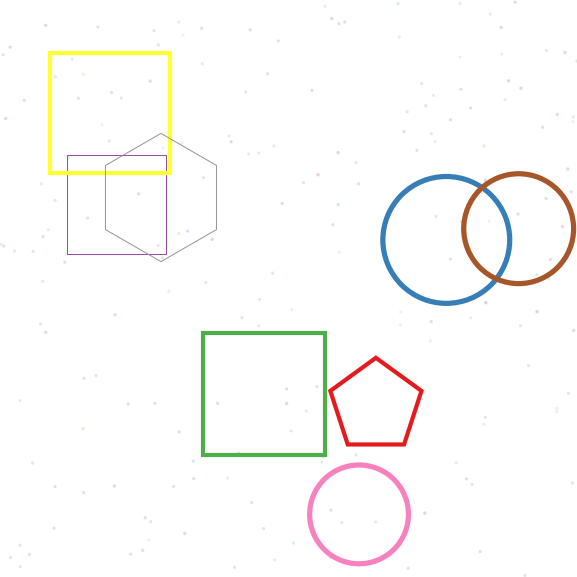[{"shape": "pentagon", "thickness": 2, "radius": 0.41, "center": [0.651, 0.297]}, {"shape": "circle", "thickness": 2.5, "radius": 0.55, "center": [0.773, 0.584]}, {"shape": "square", "thickness": 2, "radius": 0.53, "center": [0.458, 0.317]}, {"shape": "square", "thickness": 0.5, "radius": 0.43, "center": [0.202, 0.645]}, {"shape": "square", "thickness": 2, "radius": 0.52, "center": [0.19, 0.804]}, {"shape": "circle", "thickness": 2.5, "radius": 0.48, "center": [0.898, 0.603]}, {"shape": "circle", "thickness": 2.5, "radius": 0.43, "center": [0.622, 0.108]}, {"shape": "hexagon", "thickness": 0.5, "radius": 0.56, "center": [0.279, 0.657]}]